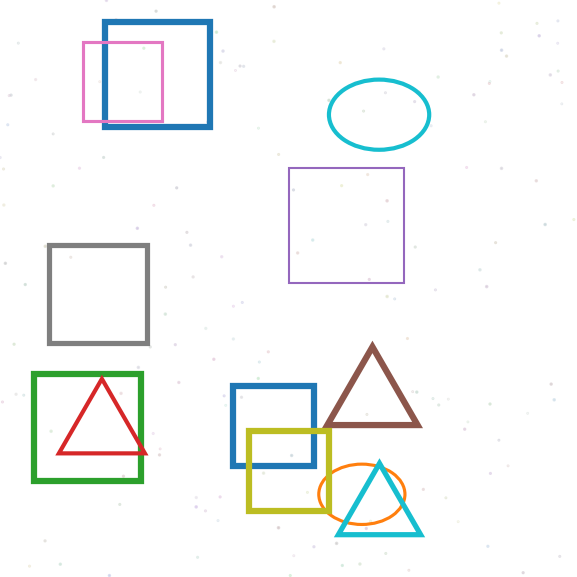[{"shape": "square", "thickness": 3, "radius": 0.45, "center": [0.272, 0.87]}, {"shape": "square", "thickness": 3, "radius": 0.35, "center": [0.474, 0.262]}, {"shape": "oval", "thickness": 1.5, "radius": 0.37, "center": [0.627, 0.143]}, {"shape": "square", "thickness": 3, "radius": 0.46, "center": [0.152, 0.259]}, {"shape": "triangle", "thickness": 2, "radius": 0.43, "center": [0.176, 0.257]}, {"shape": "square", "thickness": 1, "radius": 0.5, "center": [0.6, 0.609]}, {"shape": "triangle", "thickness": 3, "radius": 0.45, "center": [0.645, 0.308]}, {"shape": "square", "thickness": 1.5, "radius": 0.34, "center": [0.212, 0.857]}, {"shape": "square", "thickness": 2.5, "radius": 0.42, "center": [0.17, 0.49]}, {"shape": "square", "thickness": 3, "radius": 0.35, "center": [0.501, 0.183]}, {"shape": "triangle", "thickness": 2.5, "radius": 0.41, "center": [0.657, 0.114]}, {"shape": "oval", "thickness": 2, "radius": 0.43, "center": [0.656, 0.801]}]